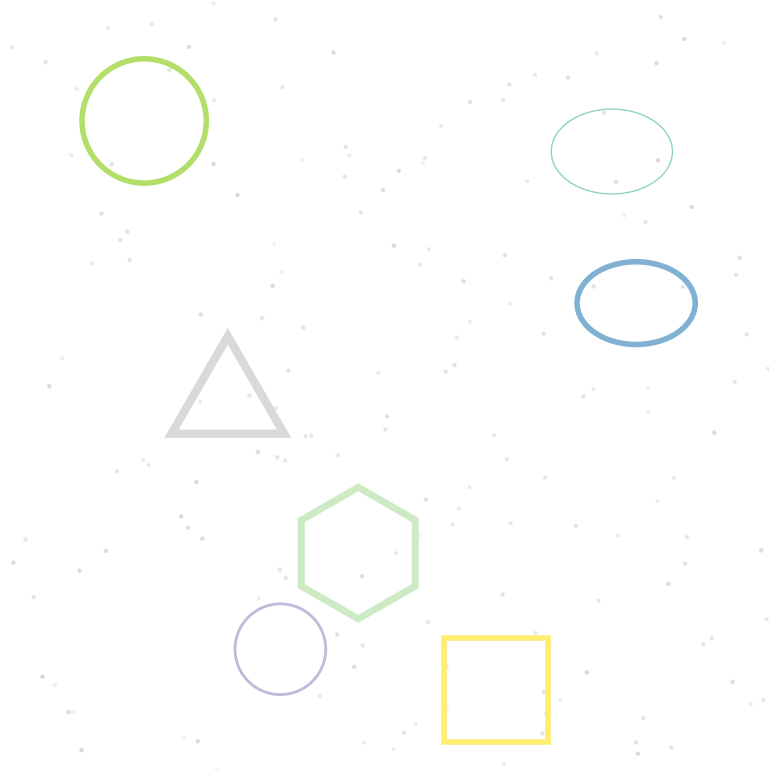[{"shape": "oval", "thickness": 0.5, "radius": 0.39, "center": [0.795, 0.803]}, {"shape": "circle", "thickness": 1, "radius": 0.29, "center": [0.364, 0.157]}, {"shape": "oval", "thickness": 2, "radius": 0.38, "center": [0.826, 0.606]}, {"shape": "circle", "thickness": 2, "radius": 0.4, "center": [0.187, 0.843]}, {"shape": "triangle", "thickness": 3, "radius": 0.42, "center": [0.296, 0.479]}, {"shape": "hexagon", "thickness": 2.5, "radius": 0.43, "center": [0.465, 0.282]}, {"shape": "square", "thickness": 2, "radius": 0.34, "center": [0.644, 0.103]}]